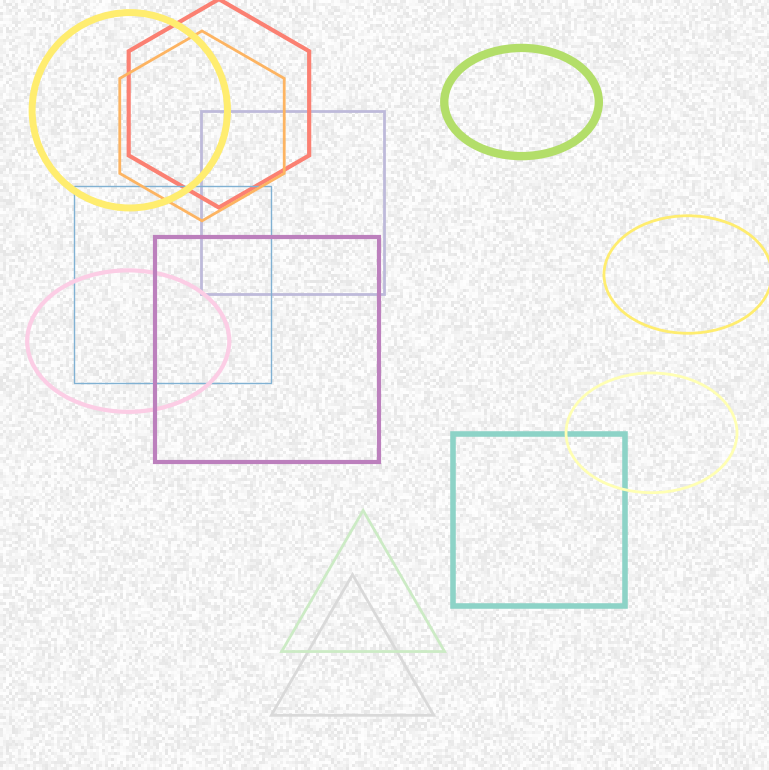[{"shape": "square", "thickness": 2, "radius": 0.56, "center": [0.701, 0.325]}, {"shape": "oval", "thickness": 1, "radius": 0.56, "center": [0.846, 0.438]}, {"shape": "square", "thickness": 1, "radius": 0.59, "center": [0.38, 0.736]}, {"shape": "hexagon", "thickness": 1.5, "radius": 0.68, "center": [0.284, 0.866]}, {"shape": "square", "thickness": 0.5, "radius": 0.64, "center": [0.224, 0.63]}, {"shape": "hexagon", "thickness": 1, "radius": 0.62, "center": [0.262, 0.836]}, {"shape": "oval", "thickness": 3, "radius": 0.5, "center": [0.677, 0.867]}, {"shape": "oval", "thickness": 1.5, "radius": 0.66, "center": [0.167, 0.557]}, {"shape": "triangle", "thickness": 1, "radius": 0.61, "center": [0.458, 0.132]}, {"shape": "square", "thickness": 1.5, "radius": 0.73, "center": [0.347, 0.546]}, {"shape": "triangle", "thickness": 1, "radius": 0.61, "center": [0.472, 0.215]}, {"shape": "circle", "thickness": 2.5, "radius": 0.63, "center": [0.169, 0.857]}, {"shape": "oval", "thickness": 1, "radius": 0.55, "center": [0.893, 0.643]}]